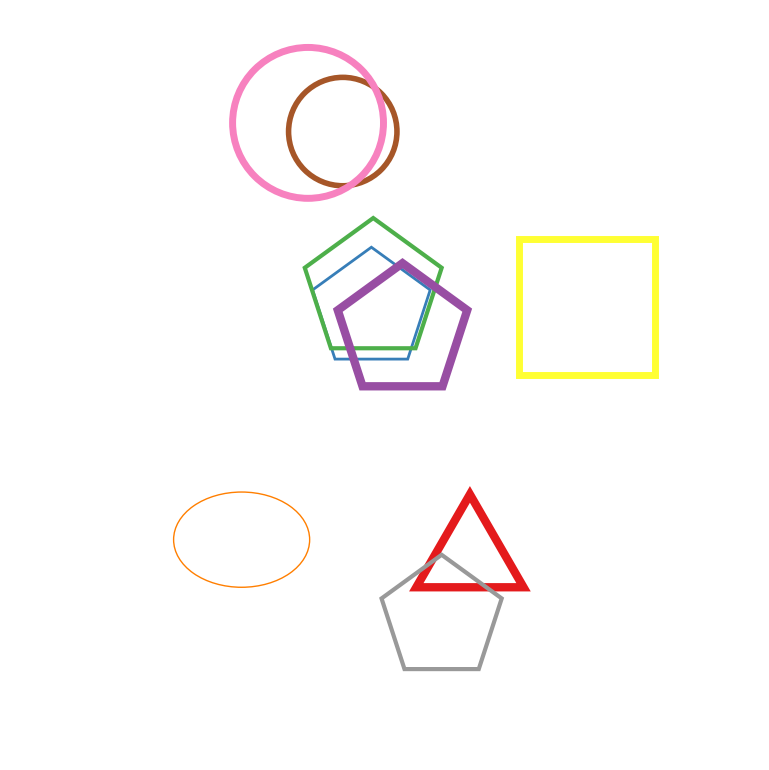[{"shape": "triangle", "thickness": 3, "radius": 0.4, "center": [0.61, 0.278]}, {"shape": "pentagon", "thickness": 1, "radius": 0.4, "center": [0.482, 0.599]}, {"shape": "pentagon", "thickness": 1.5, "radius": 0.47, "center": [0.485, 0.623]}, {"shape": "pentagon", "thickness": 3, "radius": 0.44, "center": [0.523, 0.57]}, {"shape": "oval", "thickness": 0.5, "radius": 0.44, "center": [0.314, 0.299]}, {"shape": "square", "thickness": 2.5, "radius": 0.44, "center": [0.762, 0.602]}, {"shape": "circle", "thickness": 2, "radius": 0.35, "center": [0.445, 0.829]}, {"shape": "circle", "thickness": 2.5, "radius": 0.49, "center": [0.4, 0.84]}, {"shape": "pentagon", "thickness": 1.5, "radius": 0.41, "center": [0.574, 0.197]}]